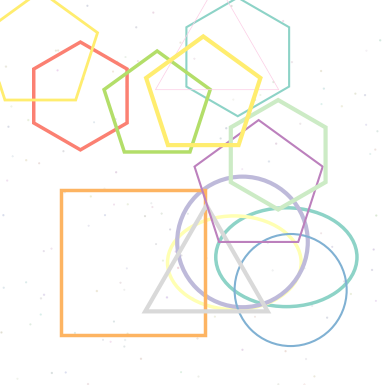[{"shape": "oval", "thickness": 2.5, "radius": 0.92, "center": [0.744, 0.332]}, {"shape": "hexagon", "thickness": 1.5, "radius": 0.77, "center": [0.618, 0.852]}, {"shape": "oval", "thickness": 2.5, "radius": 0.87, "center": [0.609, 0.318]}, {"shape": "circle", "thickness": 3, "radius": 0.85, "center": [0.63, 0.372]}, {"shape": "hexagon", "thickness": 2.5, "radius": 0.7, "center": [0.209, 0.751]}, {"shape": "circle", "thickness": 1.5, "radius": 0.73, "center": [0.755, 0.247]}, {"shape": "square", "thickness": 2.5, "radius": 0.94, "center": [0.346, 0.317]}, {"shape": "pentagon", "thickness": 2.5, "radius": 0.72, "center": [0.408, 0.723]}, {"shape": "triangle", "thickness": 0.5, "radius": 0.92, "center": [0.564, 0.859]}, {"shape": "triangle", "thickness": 3, "radius": 0.92, "center": [0.536, 0.283]}, {"shape": "pentagon", "thickness": 1.5, "radius": 0.88, "center": [0.672, 0.513]}, {"shape": "hexagon", "thickness": 3, "radius": 0.71, "center": [0.723, 0.598]}, {"shape": "pentagon", "thickness": 3, "radius": 0.78, "center": [0.528, 0.749]}, {"shape": "pentagon", "thickness": 2, "radius": 0.78, "center": [0.105, 0.867]}]